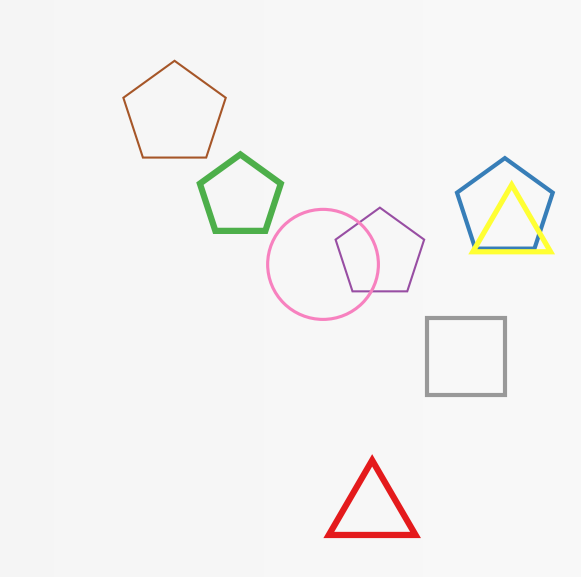[{"shape": "triangle", "thickness": 3, "radius": 0.43, "center": [0.64, 0.116]}, {"shape": "pentagon", "thickness": 2, "radius": 0.43, "center": [0.869, 0.639]}, {"shape": "pentagon", "thickness": 3, "radius": 0.37, "center": [0.414, 0.659]}, {"shape": "pentagon", "thickness": 1, "radius": 0.4, "center": [0.654, 0.559]}, {"shape": "triangle", "thickness": 2.5, "radius": 0.39, "center": [0.88, 0.602]}, {"shape": "pentagon", "thickness": 1, "radius": 0.46, "center": [0.3, 0.801]}, {"shape": "circle", "thickness": 1.5, "radius": 0.48, "center": [0.556, 0.541]}, {"shape": "square", "thickness": 2, "radius": 0.34, "center": [0.803, 0.381]}]